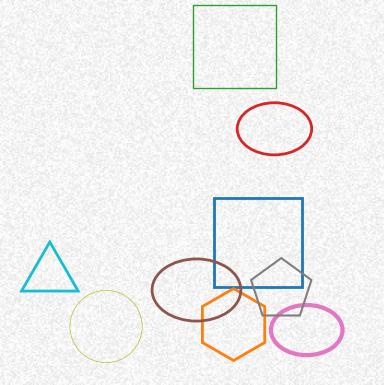[{"shape": "square", "thickness": 2, "radius": 0.58, "center": [0.67, 0.37]}, {"shape": "hexagon", "thickness": 2, "radius": 0.47, "center": [0.607, 0.157]}, {"shape": "square", "thickness": 1, "radius": 0.54, "center": [0.609, 0.879]}, {"shape": "oval", "thickness": 2, "radius": 0.48, "center": [0.713, 0.665]}, {"shape": "oval", "thickness": 2, "radius": 0.58, "center": [0.51, 0.247]}, {"shape": "oval", "thickness": 3, "radius": 0.46, "center": [0.797, 0.143]}, {"shape": "pentagon", "thickness": 1.5, "radius": 0.41, "center": [0.731, 0.247]}, {"shape": "circle", "thickness": 0.5, "radius": 0.47, "center": [0.276, 0.152]}, {"shape": "triangle", "thickness": 2, "radius": 0.42, "center": [0.129, 0.287]}]